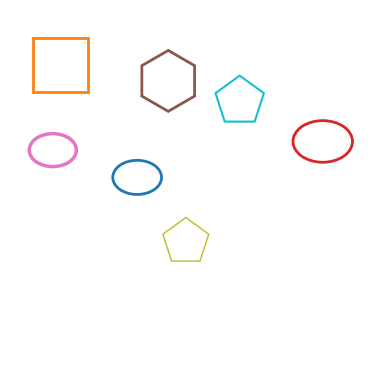[{"shape": "oval", "thickness": 2, "radius": 0.32, "center": [0.356, 0.539]}, {"shape": "square", "thickness": 2, "radius": 0.35, "center": [0.157, 0.831]}, {"shape": "oval", "thickness": 2, "radius": 0.39, "center": [0.838, 0.633]}, {"shape": "hexagon", "thickness": 2, "radius": 0.4, "center": [0.437, 0.79]}, {"shape": "oval", "thickness": 2.5, "radius": 0.31, "center": [0.137, 0.61]}, {"shape": "pentagon", "thickness": 1, "radius": 0.31, "center": [0.483, 0.372]}, {"shape": "pentagon", "thickness": 1.5, "radius": 0.33, "center": [0.623, 0.738]}]